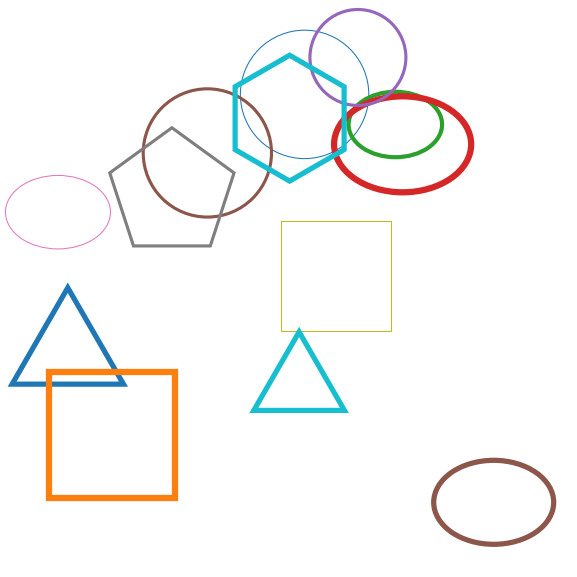[{"shape": "triangle", "thickness": 2.5, "radius": 0.56, "center": [0.117, 0.39]}, {"shape": "circle", "thickness": 0.5, "radius": 0.56, "center": [0.527, 0.836]}, {"shape": "square", "thickness": 3, "radius": 0.55, "center": [0.193, 0.246]}, {"shape": "oval", "thickness": 2, "radius": 0.4, "center": [0.685, 0.784]}, {"shape": "oval", "thickness": 3, "radius": 0.59, "center": [0.697, 0.749]}, {"shape": "circle", "thickness": 1.5, "radius": 0.42, "center": [0.62, 0.9]}, {"shape": "oval", "thickness": 2.5, "radius": 0.52, "center": [0.855, 0.129]}, {"shape": "circle", "thickness": 1.5, "radius": 0.56, "center": [0.359, 0.734]}, {"shape": "oval", "thickness": 0.5, "radius": 0.45, "center": [0.1, 0.632]}, {"shape": "pentagon", "thickness": 1.5, "radius": 0.57, "center": [0.298, 0.665]}, {"shape": "square", "thickness": 0.5, "radius": 0.48, "center": [0.581, 0.521]}, {"shape": "triangle", "thickness": 2.5, "radius": 0.45, "center": [0.518, 0.334]}, {"shape": "hexagon", "thickness": 2.5, "radius": 0.54, "center": [0.502, 0.795]}]